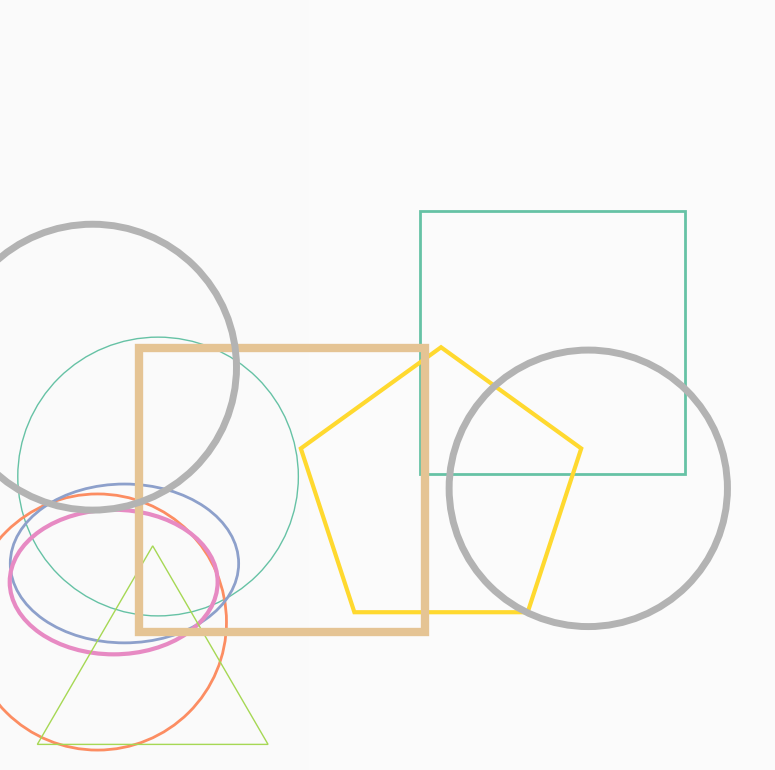[{"shape": "circle", "thickness": 0.5, "radius": 0.91, "center": [0.204, 0.381]}, {"shape": "square", "thickness": 1, "radius": 0.85, "center": [0.713, 0.555]}, {"shape": "circle", "thickness": 1, "radius": 0.83, "center": [0.126, 0.192]}, {"shape": "oval", "thickness": 1, "radius": 0.74, "center": [0.161, 0.268]}, {"shape": "oval", "thickness": 1.5, "radius": 0.67, "center": [0.147, 0.244]}, {"shape": "triangle", "thickness": 0.5, "radius": 0.86, "center": [0.197, 0.119]}, {"shape": "pentagon", "thickness": 1.5, "radius": 0.95, "center": [0.569, 0.359]}, {"shape": "square", "thickness": 3, "radius": 0.92, "center": [0.364, 0.363]}, {"shape": "circle", "thickness": 2.5, "radius": 0.9, "center": [0.759, 0.366]}, {"shape": "circle", "thickness": 2.5, "radius": 0.93, "center": [0.12, 0.523]}]